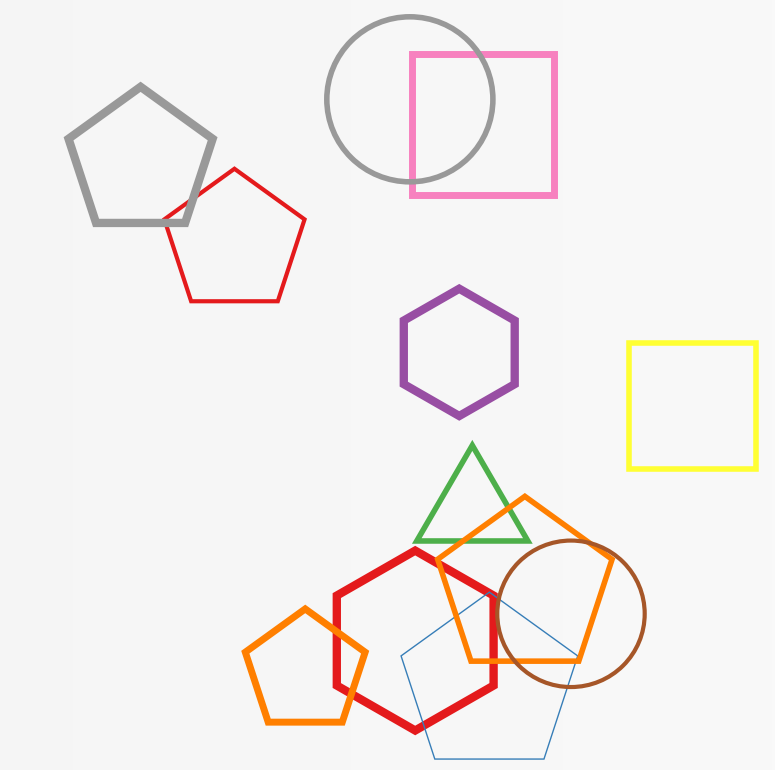[{"shape": "hexagon", "thickness": 3, "radius": 0.58, "center": [0.536, 0.168]}, {"shape": "pentagon", "thickness": 1.5, "radius": 0.48, "center": [0.303, 0.686]}, {"shape": "pentagon", "thickness": 0.5, "radius": 0.6, "center": [0.631, 0.111]}, {"shape": "triangle", "thickness": 2, "radius": 0.41, "center": [0.609, 0.339]}, {"shape": "hexagon", "thickness": 3, "radius": 0.41, "center": [0.593, 0.542]}, {"shape": "pentagon", "thickness": 2, "radius": 0.59, "center": [0.677, 0.237]}, {"shape": "pentagon", "thickness": 2.5, "radius": 0.41, "center": [0.394, 0.128]}, {"shape": "square", "thickness": 2, "radius": 0.41, "center": [0.893, 0.472]}, {"shape": "circle", "thickness": 1.5, "radius": 0.48, "center": [0.737, 0.203]}, {"shape": "square", "thickness": 2.5, "radius": 0.46, "center": [0.623, 0.838]}, {"shape": "circle", "thickness": 2, "radius": 0.54, "center": [0.529, 0.871]}, {"shape": "pentagon", "thickness": 3, "radius": 0.49, "center": [0.181, 0.79]}]